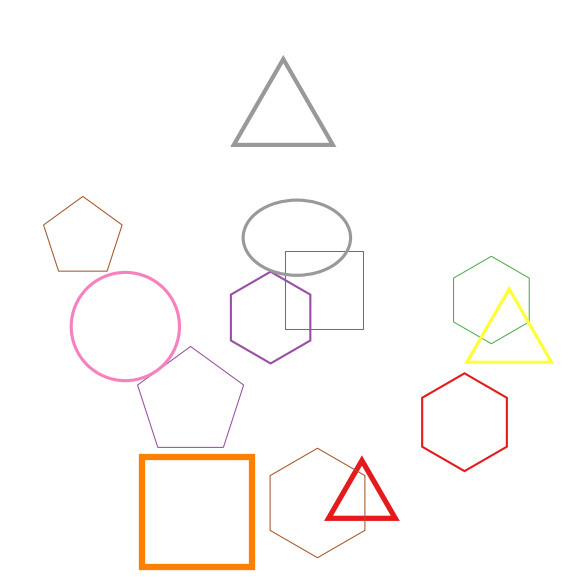[{"shape": "triangle", "thickness": 2.5, "radius": 0.33, "center": [0.627, 0.135]}, {"shape": "hexagon", "thickness": 1, "radius": 0.42, "center": [0.804, 0.268]}, {"shape": "square", "thickness": 0.5, "radius": 0.34, "center": [0.561, 0.497]}, {"shape": "hexagon", "thickness": 0.5, "radius": 0.38, "center": [0.851, 0.48]}, {"shape": "hexagon", "thickness": 1, "radius": 0.4, "center": [0.469, 0.449]}, {"shape": "pentagon", "thickness": 0.5, "radius": 0.48, "center": [0.33, 0.303]}, {"shape": "square", "thickness": 3, "radius": 0.48, "center": [0.341, 0.112]}, {"shape": "triangle", "thickness": 1.5, "radius": 0.42, "center": [0.882, 0.414]}, {"shape": "pentagon", "thickness": 0.5, "radius": 0.36, "center": [0.143, 0.587]}, {"shape": "hexagon", "thickness": 0.5, "radius": 0.47, "center": [0.55, 0.128]}, {"shape": "circle", "thickness": 1.5, "radius": 0.47, "center": [0.217, 0.434]}, {"shape": "oval", "thickness": 1.5, "radius": 0.47, "center": [0.514, 0.588]}, {"shape": "triangle", "thickness": 2, "radius": 0.5, "center": [0.491, 0.798]}]